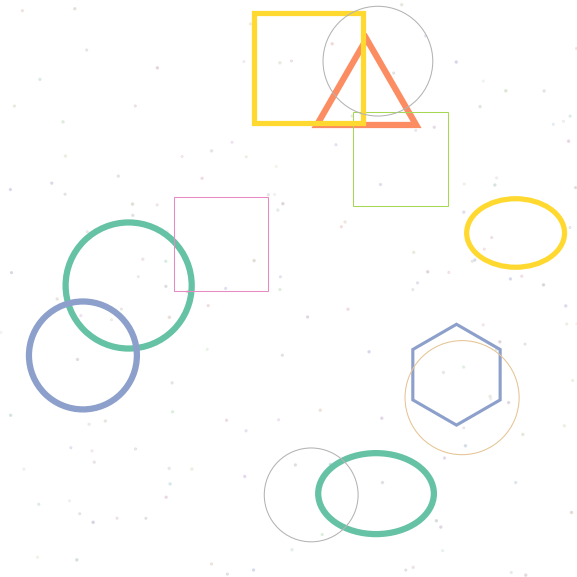[{"shape": "oval", "thickness": 3, "radius": 0.5, "center": [0.651, 0.144]}, {"shape": "circle", "thickness": 3, "radius": 0.55, "center": [0.223, 0.505]}, {"shape": "triangle", "thickness": 3, "radius": 0.5, "center": [0.635, 0.832]}, {"shape": "circle", "thickness": 3, "radius": 0.47, "center": [0.144, 0.384]}, {"shape": "hexagon", "thickness": 1.5, "radius": 0.44, "center": [0.79, 0.35]}, {"shape": "square", "thickness": 0.5, "radius": 0.41, "center": [0.383, 0.576]}, {"shape": "square", "thickness": 0.5, "radius": 0.41, "center": [0.694, 0.723]}, {"shape": "square", "thickness": 2.5, "radius": 0.47, "center": [0.535, 0.881]}, {"shape": "oval", "thickness": 2.5, "radius": 0.42, "center": [0.893, 0.596]}, {"shape": "circle", "thickness": 0.5, "radius": 0.49, "center": [0.8, 0.311]}, {"shape": "circle", "thickness": 0.5, "radius": 0.41, "center": [0.539, 0.142]}, {"shape": "circle", "thickness": 0.5, "radius": 0.48, "center": [0.654, 0.893]}]